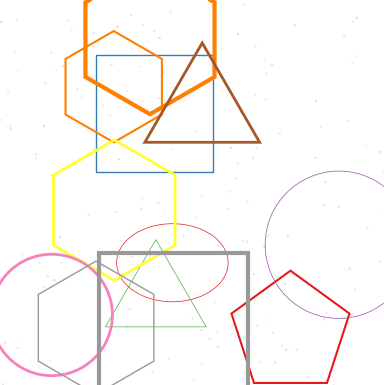[{"shape": "pentagon", "thickness": 1.5, "radius": 0.81, "center": [0.754, 0.136]}, {"shape": "oval", "thickness": 0.5, "radius": 0.72, "center": [0.448, 0.318]}, {"shape": "square", "thickness": 1, "radius": 0.76, "center": [0.401, 0.705]}, {"shape": "triangle", "thickness": 0.5, "radius": 0.76, "center": [0.405, 0.227]}, {"shape": "circle", "thickness": 0.5, "radius": 0.96, "center": [0.88, 0.364]}, {"shape": "hexagon", "thickness": 1.5, "radius": 0.72, "center": [0.295, 0.775]}, {"shape": "hexagon", "thickness": 3, "radius": 0.97, "center": [0.39, 0.897]}, {"shape": "hexagon", "thickness": 2, "radius": 0.91, "center": [0.297, 0.454]}, {"shape": "triangle", "thickness": 2, "radius": 0.86, "center": [0.525, 0.716]}, {"shape": "circle", "thickness": 2, "radius": 0.79, "center": [0.134, 0.182]}, {"shape": "square", "thickness": 3, "radius": 0.97, "center": [0.45, 0.149]}, {"shape": "hexagon", "thickness": 1, "radius": 0.87, "center": [0.25, 0.149]}]